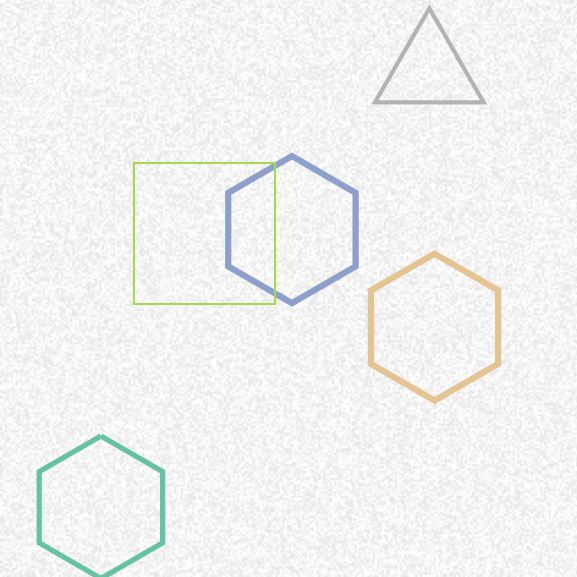[{"shape": "hexagon", "thickness": 2.5, "radius": 0.62, "center": [0.175, 0.121]}, {"shape": "hexagon", "thickness": 3, "radius": 0.64, "center": [0.505, 0.602]}, {"shape": "square", "thickness": 1, "radius": 0.61, "center": [0.354, 0.595]}, {"shape": "hexagon", "thickness": 3, "radius": 0.64, "center": [0.752, 0.433]}, {"shape": "triangle", "thickness": 2, "radius": 0.54, "center": [0.743, 0.876]}]